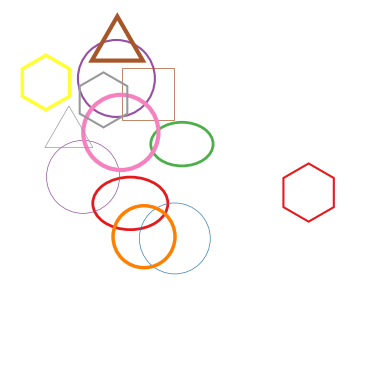[{"shape": "hexagon", "thickness": 1.5, "radius": 0.38, "center": [0.802, 0.5]}, {"shape": "oval", "thickness": 2, "radius": 0.49, "center": [0.338, 0.472]}, {"shape": "circle", "thickness": 0.5, "radius": 0.46, "center": [0.454, 0.381]}, {"shape": "oval", "thickness": 2, "radius": 0.4, "center": [0.473, 0.626]}, {"shape": "circle", "thickness": 1.5, "radius": 0.5, "center": [0.302, 0.796]}, {"shape": "circle", "thickness": 0.5, "radius": 0.47, "center": [0.216, 0.541]}, {"shape": "circle", "thickness": 2.5, "radius": 0.4, "center": [0.374, 0.385]}, {"shape": "hexagon", "thickness": 2.5, "radius": 0.35, "center": [0.119, 0.786]}, {"shape": "triangle", "thickness": 3, "radius": 0.38, "center": [0.305, 0.881]}, {"shape": "square", "thickness": 0.5, "radius": 0.34, "center": [0.385, 0.757]}, {"shape": "circle", "thickness": 3, "radius": 0.49, "center": [0.314, 0.656]}, {"shape": "hexagon", "thickness": 1.5, "radius": 0.36, "center": [0.269, 0.741]}, {"shape": "triangle", "thickness": 0.5, "radius": 0.36, "center": [0.179, 0.653]}]